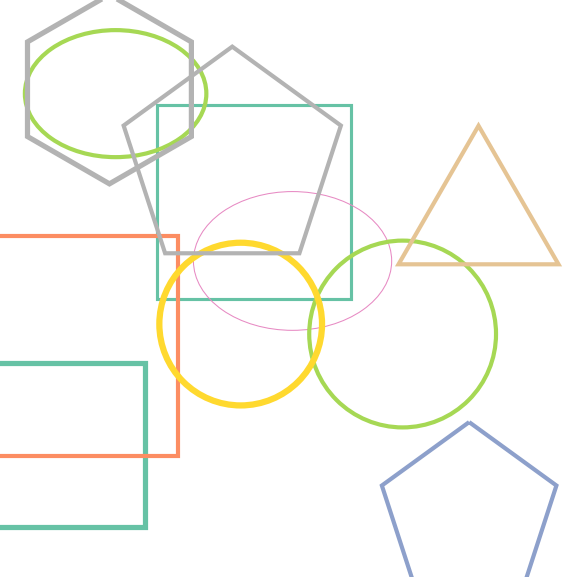[{"shape": "square", "thickness": 1.5, "radius": 0.84, "center": [0.44, 0.649]}, {"shape": "square", "thickness": 2.5, "radius": 0.71, "center": [0.109, 0.229]}, {"shape": "square", "thickness": 2, "radius": 0.95, "center": [0.118, 0.4]}, {"shape": "pentagon", "thickness": 2, "radius": 0.79, "center": [0.812, 0.109]}, {"shape": "oval", "thickness": 0.5, "radius": 0.86, "center": [0.507, 0.547]}, {"shape": "oval", "thickness": 2, "radius": 0.79, "center": [0.2, 0.837]}, {"shape": "circle", "thickness": 2, "radius": 0.81, "center": [0.697, 0.421]}, {"shape": "circle", "thickness": 3, "radius": 0.7, "center": [0.417, 0.438]}, {"shape": "triangle", "thickness": 2, "radius": 0.8, "center": [0.829, 0.621]}, {"shape": "hexagon", "thickness": 2.5, "radius": 0.82, "center": [0.19, 0.845]}, {"shape": "pentagon", "thickness": 2, "radius": 0.99, "center": [0.402, 0.721]}]